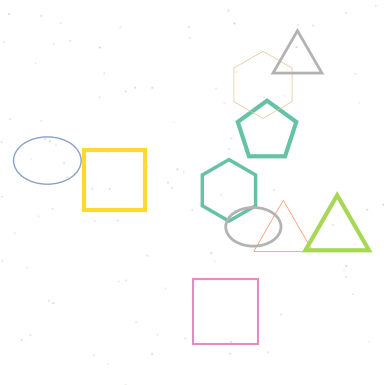[{"shape": "pentagon", "thickness": 3, "radius": 0.4, "center": [0.694, 0.659]}, {"shape": "hexagon", "thickness": 2.5, "radius": 0.4, "center": [0.595, 0.506]}, {"shape": "triangle", "thickness": 0.5, "radius": 0.44, "center": [0.736, 0.391]}, {"shape": "oval", "thickness": 1, "radius": 0.44, "center": [0.123, 0.583]}, {"shape": "square", "thickness": 1.5, "radius": 0.42, "center": [0.586, 0.191]}, {"shape": "triangle", "thickness": 3, "radius": 0.48, "center": [0.876, 0.398]}, {"shape": "square", "thickness": 3, "radius": 0.39, "center": [0.297, 0.533]}, {"shape": "hexagon", "thickness": 0.5, "radius": 0.44, "center": [0.683, 0.78]}, {"shape": "oval", "thickness": 2, "radius": 0.36, "center": [0.658, 0.411]}, {"shape": "triangle", "thickness": 2, "radius": 0.37, "center": [0.773, 0.847]}]